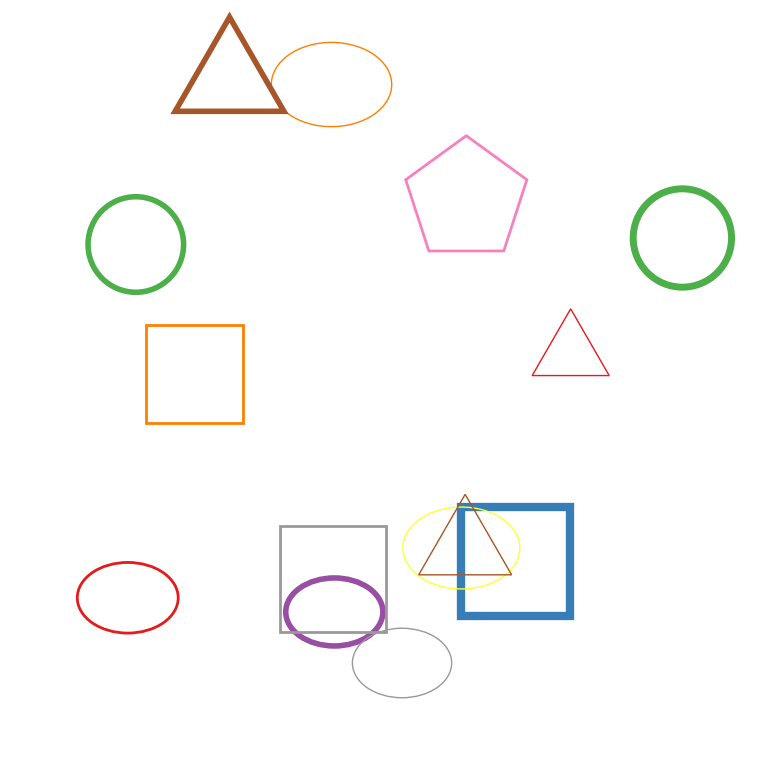[{"shape": "oval", "thickness": 1, "radius": 0.33, "center": [0.166, 0.224]}, {"shape": "triangle", "thickness": 0.5, "radius": 0.29, "center": [0.741, 0.541]}, {"shape": "square", "thickness": 3, "radius": 0.35, "center": [0.67, 0.271]}, {"shape": "circle", "thickness": 2, "radius": 0.31, "center": [0.176, 0.682]}, {"shape": "circle", "thickness": 2.5, "radius": 0.32, "center": [0.886, 0.691]}, {"shape": "oval", "thickness": 2, "radius": 0.32, "center": [0.434, 0.205]}, {"shape": "oval", "thickness": 0.5, "radius": 0.39, "center": [0.431, 0.89]}, {"shape": "square", "thickness": 1, "radius": 0.32, "center": [0.253, 0.515]}, {"shape": "oval", "thickness": 0.5, "radius": 0.38, "center": [0.599, 0.288]}, {"shape": "triangle", "thickness": 2, "radius": 0.41, "center": [0.298, 0.896]}, {"shape": "triangle", "thickness": 0.5, "radius": 0.35, "center": [0.604, 0.288]}, {"shape": "pentagon", "thickness": 1, "radius": 0.41, "center": [0.606, 0.741]}, {"shape": "oval", "thickness": 0.5, "radius": 0.32, "center": [0.522, 0.139]}, {"shape": "square", "thickness": 1, "radius": 0.34, "center": [0.432, 0.247]}]